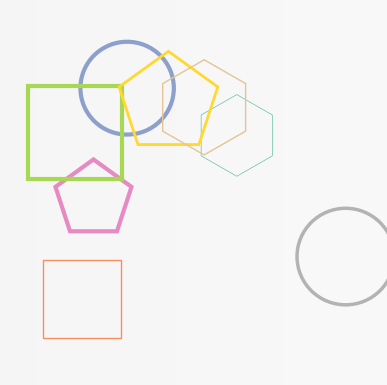[{"shape": "hexagon", "thickness": 0.5, "radius": 0.53, "center": [0.611, 0.648]}, {"shape": "square", "thickness": 1, "radius": 0.51, "center": [0.212, 0.223]}, {"shape": "circle", "thickness": 3, "radius": 0.6, "center": [0.328, 0.771]}, {"shape": "pentagon", "thickness": 3, "radius": 0.52, "center": [0.241, 0.483]}, {"shape": "square", "thickness": 3, "radius": 0.61, "center": [0.194, 0.656]}, {"shape": "pentagon", "thickness": 2, "radius": 0.67, "center": [0.435, 0.733]}, {"shape": "hexagon", "thickness": 1, "radius": 0.62, "center": [0.527, 0.721]}, {"shape": "circle", "thickness": 2.5, "radius": 0.63, "center": [0.892, 0.334]}]